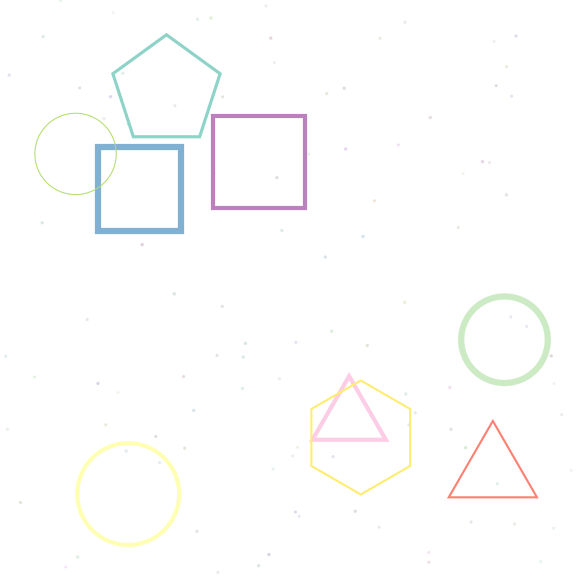[{"shape": "pentagon", "thickness": 1.5, "radius": 0.49, "center": [0.288, 0.841]}, {"shape": "circle", "thickness": 2, "radius": 0.44, "center": [0.222, 0.144]}, {"shape": "triangle", "thickness": 1, "radius": 0.44, "center": [0.853, 0.182]}, {"shape": "square", "thickness": 3, "radius": 0.36, "center": [0.242, 0.672]}, {"shape": "circle", "thickness": 0.5, "radius": 0.35, "center": [0.131, 0.733]}, {"shape": "triangle", "thickness": 2, "radius": 0.37, "center": [0.605, 0.274]}, {"shape": "square", "thickness": 2, "radius": 0.4, "center": [0.448, 0.718]}, {"shape": "circle", "thickness": 3, "radius": 0.37, "center": [0.874, 0.411]}, {"shape": "hexagon", "thickness": 1, "radius": 0.49, "center": [0.625, 0.242]}]